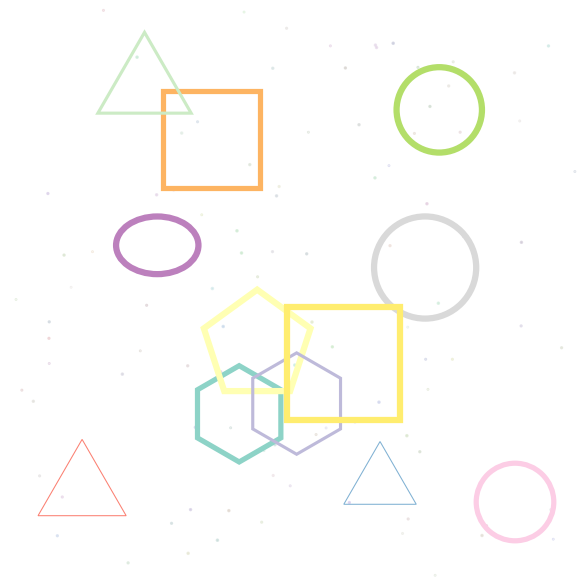[{"shape": "hexagon", "thickness": 2.5, "radius": 0.42, "center": [0.414, 0.283]}, {"shape": "pentagon", "thickness": 3, "radius": 0.49, "center": [0.445, 0.4]}, {"shape": "hexagon", "thickness": 1.5, "radius": 0.44, "center": [0.514, 0.3]}, {"shape": "triangle", "thickness": 0.5, "radius": 0.44, "center": [0.142, 0.15]}, {"shape": "triangle", "thickness": 0.5, "radius": 0.36, "center": [0.658, 0.162]}, {"shape": "square", "thickness": 2.5, "radius": 0.42, "center": [0.366, 0.757]}, {"shape": "circle", "thickness": 3, "radius": 0.37, "center": [0.761, 0.809]}, {"shape": "circle", "thickness": 2.5, "radius": 0.34, "center": [0.892, 0.13]}, {"shape": "circle", "thickness": 3, "radius": 0.44, "center": [0.736, 0.536]}, {"shape": "oval", "thickness": 3, "radius": 0.36, "center": [0.272, 0.574]}, {"shape": "triangle", "thickness": 1.5, "radius": 0.47, "center": [0.25, 0.85]}, {"shape": "square", "thickness": 3, "radius": 0.49, "center": [0.595, 0.37]}]